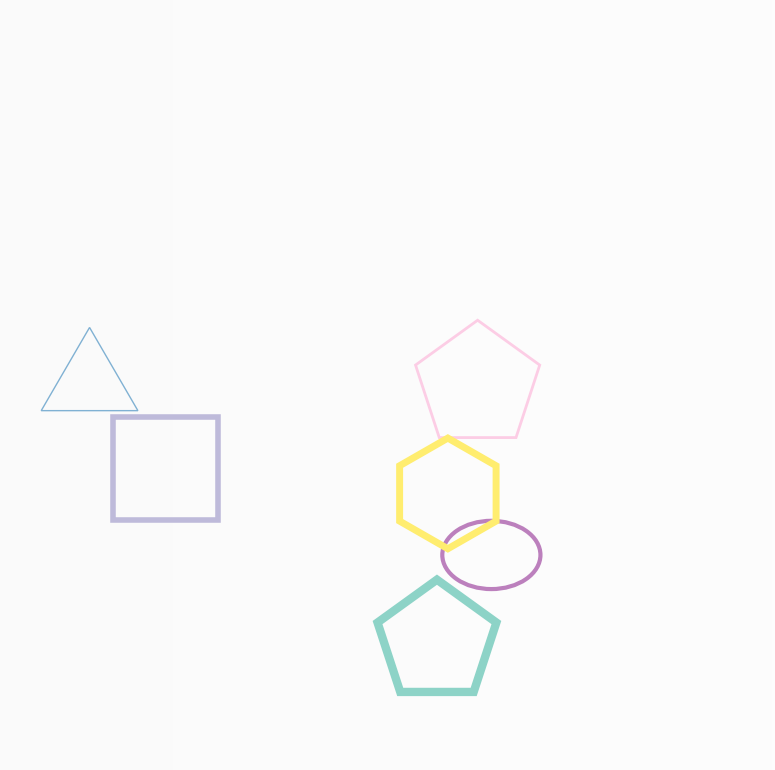[{"shape": "pentagon", "thickness": 3, "radius": 0.4, "center": [0.564, 0.167]}, {"shape": "square", "thickness": 2, "radius": 0.34, "center": [0.213, 0.391]}, {"shape": "triangle", "thickness": 0.5, "radius": 0.36, "center": [0.116, 0.503]}, {"shape": "pentagon", "thickness": 1, "radius": 0.42, "center": [0.616, 0.5]}, {"shape": "oval", "thickness": 1.5, "radius": 0.32, "center": [0.634, 0.279]}, {"shape": "hexagon", "thickness": 2.5, "radius": 0.36, "center": [0.578, 0.359]}]